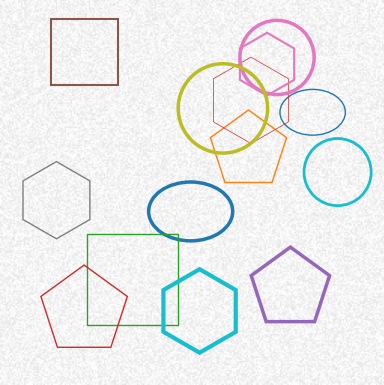[{"shape": "oval", "thickness": 1, "radius": 0.42, "center": [0.812, 0.708]}, {"shape": "oval", "thickness": 2.5, "radius": 0.55, "center": [0.495, 0.451]}, {"shape": "pentagon", "thickness": 1, "radius": 0.52, "center": [0.645, 0.61]}, {"shape": "square", "thickness": 1, "radius": 0.59, "center": [0.345, 0.275]}, {"shape": "pentagon", "thickness": 1, "radius": 0.59, "center": [0.219, 0.193]}, {"shape": "hexagon", "thickness": 0.5, "radius": 0.56, "center": [0.652, 0.739]}, {"shape": "pentagon", "thickness": 2.5, "radius": 0.53, "center": [0.754, 0.251]}, {"shape": "square", "thickness": 1.5, "radius": 0.43, "center": [0.22, 0.865]}, {"shape": "hexagon", "thickness": 1.5, "radius": 0.41, "center": [0.694, 0.833]}, {"shape": "circle", "thickness": 2.5, "radius": 0.48, "center": [0.72, 0.851]}, {"shape": "hexagon", "thickness": 1, "radius": 0.5, "center": [0.147, 0.48]}, {"shape": "circle", "thickness": 2.5, "radius": 0.58, "center": [0.579, 0.718]}, {"shape": "hexagon", "thickness": 3, "radius": 0.54, "center": [0.518, 0.192]}, {"shape": "circle", "thickness": 2, "radius": 0.44, "center": [0.877, 0.553]}]